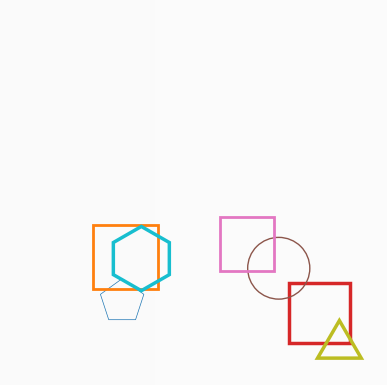[{"shape": "pentagon", "thickness": 0.5, "radius": 0.29, "center": [0.315, 0.217]}, {"shape": "square", "thickness": 2, "radius": 0.42, "center": [0.324, 0.332]}, {"shape": "square", "thickness": 2.5, "radius": 0.39, "center": [0.824, 0.187]}, {"shape": "circle", "thickness": 1, "radius": 0.4, "center": [0.719, 0.303]}, {"shape": "square", "thickness": 2, "radius": 0.35, "center": [0.638, 0.367]}, {"shape": "triangle", "thickness": 2.5, "radius": 0.33, "center": [0.876, 0.102]}, {"shape": "hexagon", "thickness": 2.5, "radius": 0.42, "center": [0.365, 0.328]}]